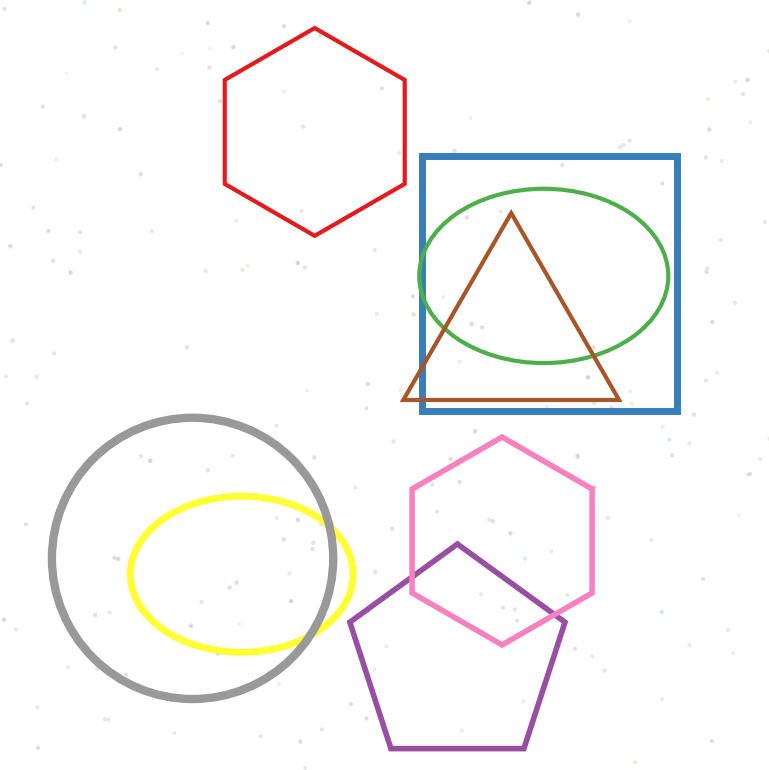[{"shape": "hexagon", "thickness": 1.5, "radius": 0.67, "center": [0.409, 0.829]}, {"shape": "square", "thickness": 2.5, "radius": 0.83, "center": [0.714, 0.632]}, {"shape": "oval", "thickness": 1.5, "radius": 0.81, "center": [0.706, 0.642]}, {"shape": "pentagon", "thickness": 2, "radius": 0.73, "center": [0.594, 0.147]}, {"shape": "oval", "thickness": 2.5, "radius": 0.72, "center": [0.314, 0.254]}, {"shape": "triangle", "thickness": 1.5, "radius": 0.81, "center": [0.664, 0.561]}, {"shape": "hexagon", "thickness": 2, "radius": 0.67, "center": [0.652, 0.297]}, {"shape": "circle", "thickness": 3, "radius": 0.91, "center": [0.25, 0.275]}]